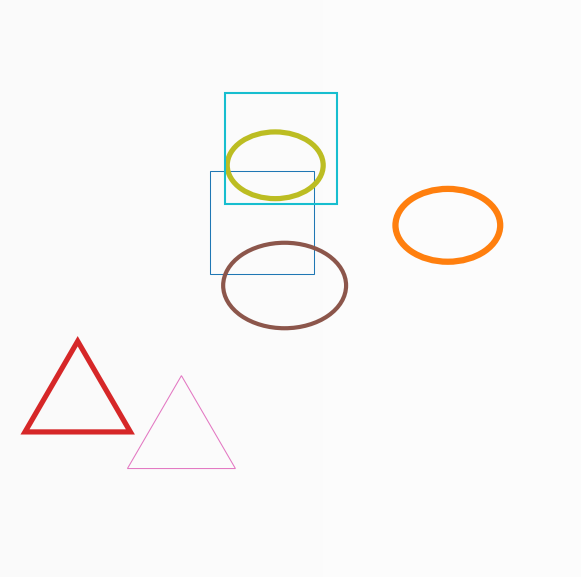[{"shape": "square", "thickness": 0.5, "radius": 0.45, "center": [0.451, 0.614]}, {"shape": "oval", "thickness": 3, "radius": 0.45, "center": [0.77, 0.609]}, {"shape": "triangle", "thickness": 2.5, "radius": 0.52, "center": [0.134, 0.304]}, {"shape": "oval", "thickness": 2, "radius": 0.53, "center": [0.49, 0.505]}, {"shape": "triangle", "thickness": 0.5, "radius": 0.54, "center": [0.312, 0.241]}, {"shape": "oval", "thickness": 2.5, "radius": 0.41, "center": [0.473, 0.713]}, {"shape": "square", "thickness": 1, "radius": 0.48, "center": [0.484, 0.742]}]